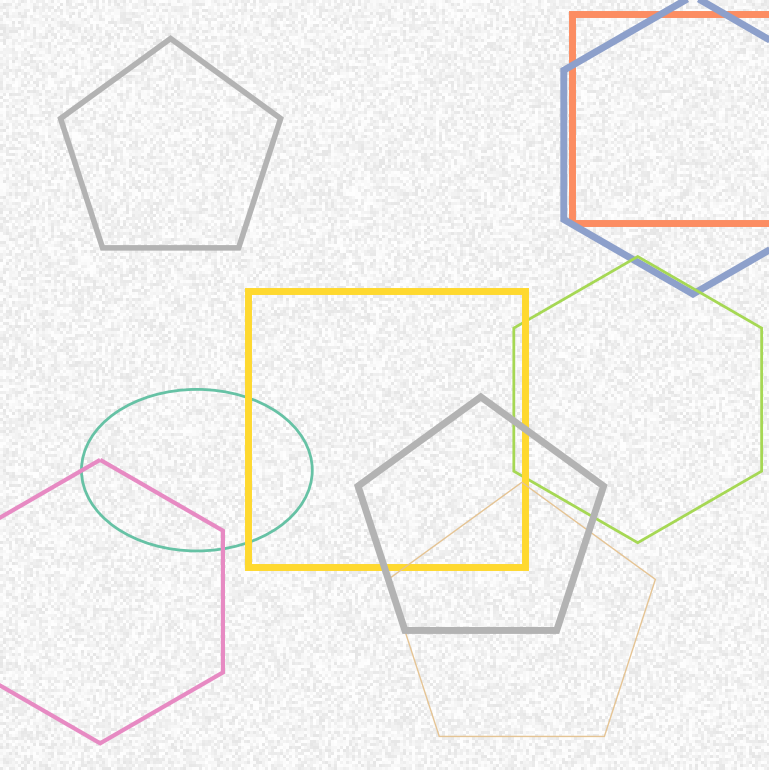[{"shape": "oval", "thickness": 1, "radius": 0.75, "center": [0.256, 0.389]}, {"shape": "square", "thickness": 2.5, "radius": 0.68, "center": [0.879, 0.846]}, {"shape": "hexagon", "thickness": 2.5, "radius": 0.97, "center": [0.9, 0.812]}, {"shape": "hexagon", "thickness": 1.5, "radius": 0.92, "center": [0.13, 0.219]}, {"shape": "hexagon", "thickness": 1, "radius": 0.93, "center": [0.828, 0.481]}, {"shape": "square", "thickness": 2.5, "radius": 0.9, "center": [0.502, 0.443]}, {"shape": "pentagon", "thickness": 0.5, "radius": 0.91, "center": [0.678, 0.191]}, {"shape": "pentagon", "thickness": 2.5, "radius": 0.84, "center": [0.624, 0.317]}, {"shape": "pentagon", "thickness": 2, "radius": 0.75, "center": [0.222, 0.8]}]